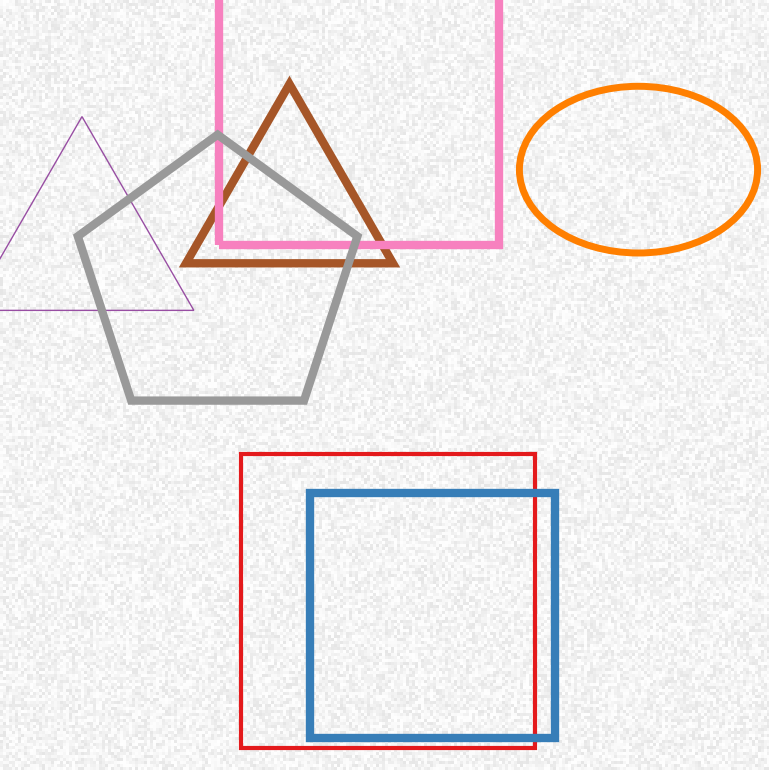[{"shape": "square", "thickness": 1.5, "radius": 0.95, "center": [0.504, 0.219]}, {"shape": "square", "thickness": 3, "radius": 0.8, "center": [0.562, 0.201]}, {"shape": "triangle", "thickness": 0.5, "radius": 0.84, "center": [0.106, 0.681]}, {"shape": "oval", "thickness": 2.5, "radius": 0.77, "center": [0.829, 0.78]}, {"shape": "triangle", "thickness": 3, "radius": 0.78, "center": [0.376, 0.736]}, {"shape": "square", "thickness": 3, "radius": 0.91, "center": [0.466, 0.864]}, {"shape": "pentagon", "thickness": 3, "radius": 0.95, "center": [0.283, 0.634]}]